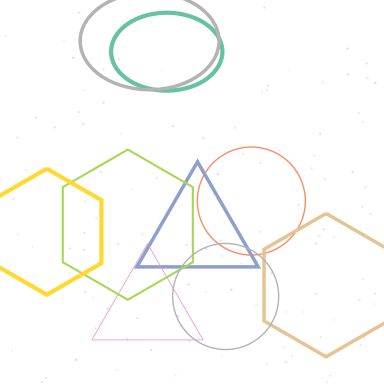[{"shape": "oval", "thickness": 3, "radius": 0.72, "center": [0.433, 0.866]}, {"shape": "circle", "thickness": 1, "radius": 0.7, "center": [0.653, 0.478]}, {"shape": "triangle", "thickness": 2.5, "radius": 0.91, "center": [0.513, 0.398]}, {"shape": "triangle", "thickness": 0.5, "radius": 0.83, "center": [0.383, 0.2]}, {"shape": "hexagon", "thickness": 1.5, "radius": 0.98, "center": [0.332, 0.416]}, {"shape": "hexagon", "thickness": 3, "radius": 0.82, "center": [0.122, 0.398]}, {"shape": "hexagon", "thickness": 2.5, "radius": 0.93, "center": [0.847, 0.259]}, {"shape": "circle", "thickness": 1, "radius": 0.69, "center": [0.586, 0.23]}, {"shape": "oval", "thickness": 2.5, "radius": 0.9, "center": [0.389, 0.893]}]